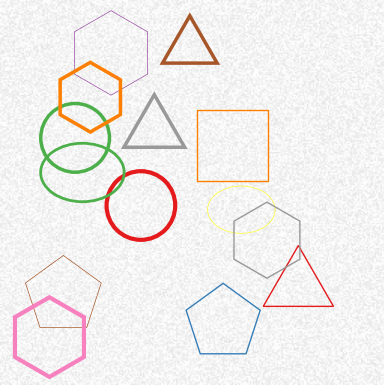[{"shape": "triangle", "thickness": 1, "radius": 0.53, "center": [0.775, 0.257]}, {"shape": "circle", "thickness": 3, "radius": 0.45, "center": [0.366, 0.466]}, {"shape": "pentagon", "thickness": 1, "radius": 0.51, "center": [0.58, 0.163]}, {"shape": "circle", "thickness": 2.5, "radius": 0.45, "center": [0.195, 0.642]}, {"shape": "oval", "thickness": 2, "radius": 0.54, "center": [0.214, 0.552]}, {"shape": "hexagon", "thickness": 0.5, "radius": 0.55, "center": [0.288, 0.862]}, {"shape": "hexagon", "thickness": 2.5, "radius": 0.45, "center": [0.235, 0.748]}, {"shape": "square", "thickness": 1, "radius": 0.46, "center": [0.604, 0.622]}, {"shape": "oval", "thickness": 0.5, "radius": 0.44, "center": [0.627, 0.455]}, {"shape": "pentagon", "thickness": 0.5, "radius": 0.52, "center": [0.165, 0.233]}, {"shape": "triangle", "thickness": 2.5, "radius": 0.41, "center": [0.493, 0.877]}, {"shape": "hexagon", "thickness": 3, "radius": 0.52, "center": [0.128, 0.124]}, {"shape": "hexagon", "thickness": 1, "radius": 0.49, "center": [0.693, 0.376]}, {"shape": "triangle", "thickness": 2.5, "radius": 0.46, "center": [0.401, 0.663]}]